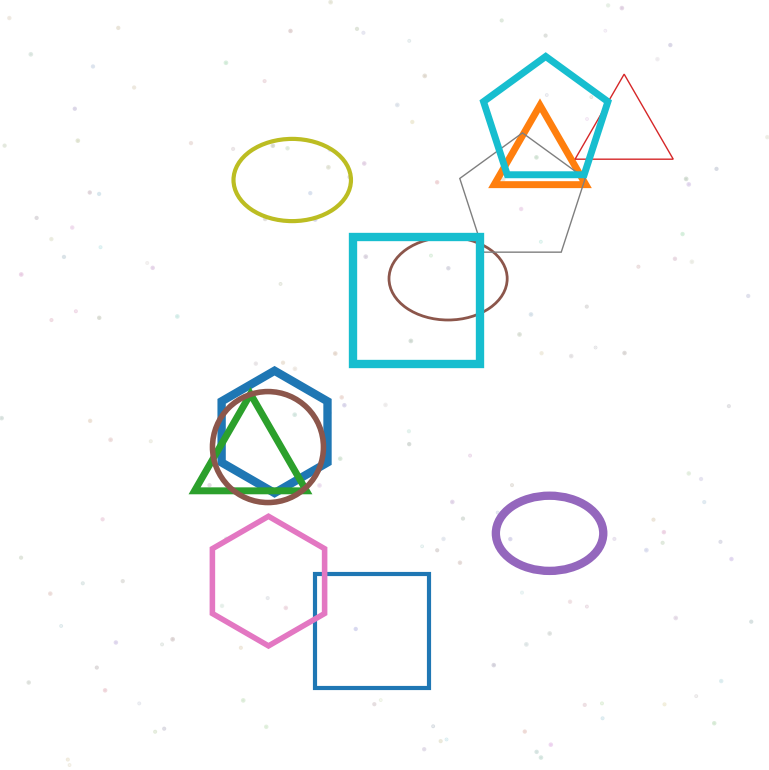[{"shape": "square", "thickness": 1.5, "radius": 0.37, "center": [0.483, 0.181]}, {"shape": "hexagon", "thickness": 3, "radius": 0.4, "center": [0.357, 0.439]}, {"shape": "triangle", "thickness": 2.5, "radius": 0.34, "center": [0.701, 0.795]}, {"shape": "triangle", "thickness": 2.5, "radius": 0.42, "center": [0.325, 0.404]}, {"shape": "triangle", "thickness": 0.5, "radius": 0.37, "center": [0.811, 0.83]}, {"shape": "oval", "thickness": 3, "radius": 0.35, "center": [0.714, 0.307]}, {"shape": "circle", "thickness": 2, "radius": 0.36, "center": [0.348, 0.419]}, {"shape": "oval", "thickness": 1, "radius": 0.38, "center": [0.582, 0.638]}, {"shape": "hexagon", "thickness": 2, "radius": 0.42, "center": [0.349, 0.245]}, {"shape": "pentagon", "thickness": 0.5, "radius": 0.43, "center": [0.679, 0.742]}, {"shape": "oval", "thickness": 1.5, "radius": 0.38, "center": [0.38, 0.766]}, {"shape": "square", "thickness": 3, "radius": 0.41, "center": [0.541, 0.609]}, {"shape": "pentagon", "thickness": 2.5, "radius": 0.42, "center": [0.709, 0.842]}]